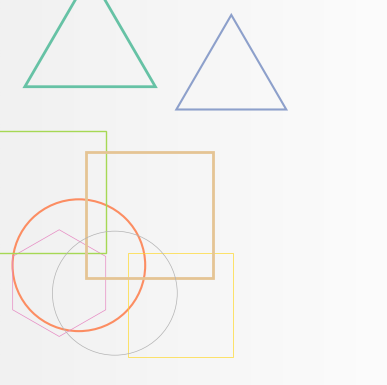[{"shape": "triangle", "thickness": 2, "radius": 0.97, "center": [0.233, 0.872]}, {"shape": "circle", "thickness": 1.5, "radius": 0.86, "center": [0.204, 0.311]}, {"shape": "triangle", "thickness": 1.5, "radius": 0.82, "center": [0.597, 0.797]}, {"shape": "hexagon", "thickness": 0.5, "radius": 0.69, "center": [0.153, 0.265]}, {"shape": "square", "thickness": 1, "radius": 0.8, "center": [0.116, 0.501]}, {"shape": "square", "thickness": 0.5, "radius": 0.67, "center": [0.466, 0.208]}, {"shape": "square", "thickness": 2, "radius": 0.82, "center": [0.386, 0.441]}, {"shape": "circle", "thickness": 0.5, "radius": 0.81, "center": [0.296, 0.239]}]